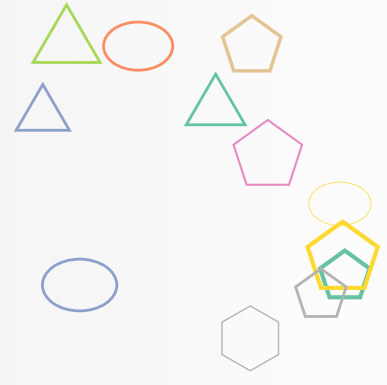[{"shape": "pentagon", "thickness": 3, "radius": 0.34, "center": [0.89, 0.282]}, {"shape": "triangle", "thickness": 2, "radius": 0.44, "center": [0.557, 0.72]}, {"shape": "oval", "thickness": 2, "radius": 0.45, "center": [0.357, 0.88]}, {"shape": "triangle", "thickness": 2, "radius": 0.4, "center": [0.11, 0.701]}, {"shape": "oval", "thickness": 2, "radius": 0.48, "center": [0.205, 0.26]}, {"shape": "pentagon", "thickness": 1.5, "radius": 0.47, "center": [0.691, 0.595]}, {"shape": "triangle", "thickness": 2, "radius": 0.5, "center": [0.172, 0.888]}, {"shape": "pentagon", "thickness": 3, "radius": 0.48, "center": [0.884, 0.329]}, {"shape": "oval", "thickness": 0.5, "radius": 0.4, "center": [0.877, 0.471]}, {"shape": "pentagon", "thickness": 2.5, "radius": 0.4, "center": [0.65, 0.88]}, {"shape": "hexagon", "thickness": 1, "radius": 0.42, "center": [0.646, 0.121]}, {"shape": "pentagon", "thickness": 2, "radius": 0.34, "center": [0.828, 0.234]}]